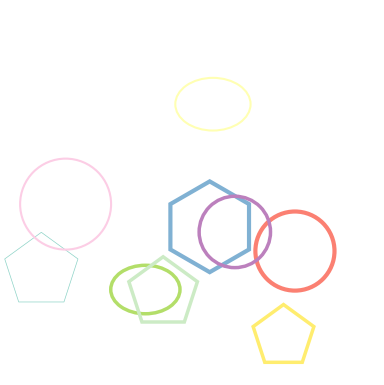[{"shape": "pentagon", "thickness": 0.5, "radius": 0.5, "center": [0.107, 0.297]}, {"shape": "oval", "thickness": 1.5, "radius": 0.49, "center": [0.553, 0.729]}, {"shape": "circle", "thickness": 3, "radius": 0.51, "center": [0.766, 0.348]}, {"shape": "hexagon", "thickness": 3, "radius": 0.59, "center": [0.545, 0.411]}, {"shape": "oval", "thickness": 2.5, "radius": 0.45, "center": [0.378, 0.248]}, {"shape": "circle", "thickness": 1.5, "radius": 0.59, "center": [0.17, 0.47]}, {"shape": "circle", "thickness": 2.5, "radius": 0.46, "center": [0.61, 0.398]}, {"shape": "pentagon", "thickness": 2.5, "radius": 0.47, "center": [0.424, 0.239]}, {"shape": "pentagon", "thickness": 2.5, "radius": 0.41, "center": [0.736, 0.126]}]